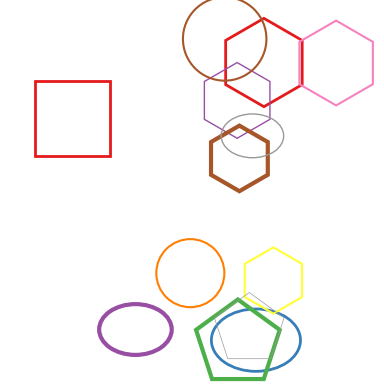[{"shape": "square", "thickness": 2, "radius": 0.49, "center": [0.19, 0.692]}, {"shape": "hexagon", "thickness": 2, "radius": 0.57, "center": [0.686, 0.838]}, {"shape": "oval", "thickness": 2, "radius": 0.58, "center": [0.665, 0.116]}, {"shape": "pentagon", "thickness": 3, "radius": 0.57, "center": [0.618, 0.108]}, {"shape": "hexagon", "thickness": 1, "radius": 0.49, "center": [0.616, 0.739]}, {"shape": "oval", "thickness": 3, "radius": 0.47, "center": [0.352, 0.144]}, {"shape": "circle", "thickness": 1.5, "radius": 0.44, "center": [0.494, 0.291]}, {"shape": "hexagon", "thickness": 1.5, "radius": 0.43, "center": [0.71, 0.271]}, {"shape": "circle", "thickness": 1.5, "radius": 0.54, "center": [0.584, 0.899]}, {"shape": "hexagon", "thickness": 3, "radius": 0.43, "center": [0.622, 0.589]}, {"shape": "hexagon", "thickness": 1.5, "radius": 0.55, "center": [0.873, 0.836]}, {"shape": "oval", "thickness": 1, "radius": 0.41, "center": [0.656, 0.647]}, {"shape": "pentagon", "thickness": 0.5, "radius": 0.48, "center": [0.647, 0.145]}]